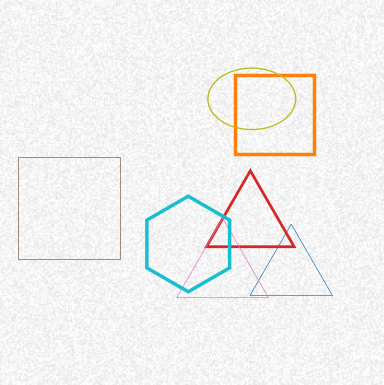[{"shape": "triangle", "thickness": 0.5, "radius": 0.62, "center": [0.756, 0.294]}, {"shape": "square", "thickness": 2.5, "radius": 0.52, "center": [0.713, 0.702]}, {"shape": "triangle", "thickness": 2, "radius": 0.66, "center": [0.65, 0.425]}, {"shape": "square", "thickness": 0.5, "radius": 0.66, "center": [0.179, 0.459]}, {"shape": "triangle", "thickness": 0.5, "radius": 0.69, "center": [0.578, 0.296]}, {"shape": "oval", "thickness": 1, "radius": 0.57, "center": [0.654, 0.743]}, {"shape": "hexagon", "thickness": 2.5, "radius": 0.62, "center": [0.489, 0.366]}]